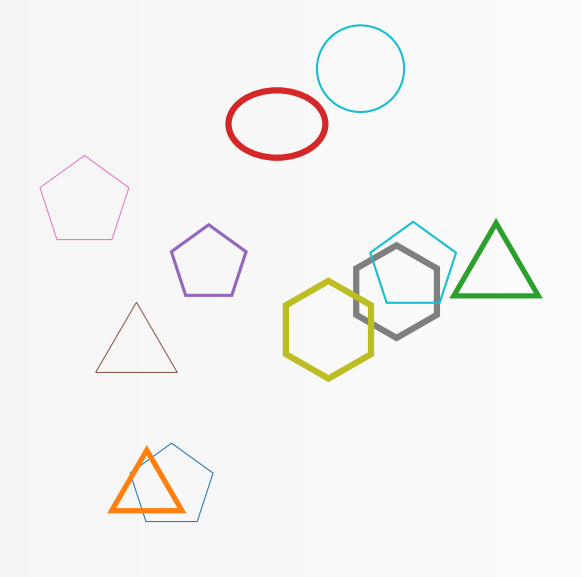[{"shape": "pentagon", "thickness": 0.5, "radius": 0.38, "center": [0.295, 0.157]}, {"shape": "triangle", "thickness": 2.5, "radius": 0.35, "center": [0.253, 0.15]}, {"shape": "triangle", "thickness": 2.5, "radius": 0.42, "center": [0.853, 0.529]}, {"shape": "oval", "thickness": 3, "radius": 0.42, "center": [0.476, 0.784]}, {"shape": "pentagon", "thickness": 1.5, "radius": 0.34, "center": [0.359, 0.542]}, {"shape": "triangle", "thickness": 0.5, "radius": 0.41, "center": [0.235, 0.395]}, {"shape": "pentagon", "thickness": 0.5, "radius": 0.4, "center": [0.145, 0.649]}, {"shape": "hexagon", "thickness": 3, "radius": 0.4, "center": [0.682, 0.494]}, {"shape": "hexagon", "thickness": 3, "radius": 0.42, "center": [0.565, 0.428]}, {"shape": "pentagon", "thickness": 1, "radius": 0.39, "center": [0.711, 0.538]}, {"shape": "circle", "thickness": 1, "radius": 0.38, "center": [0.62, 0.88]}]